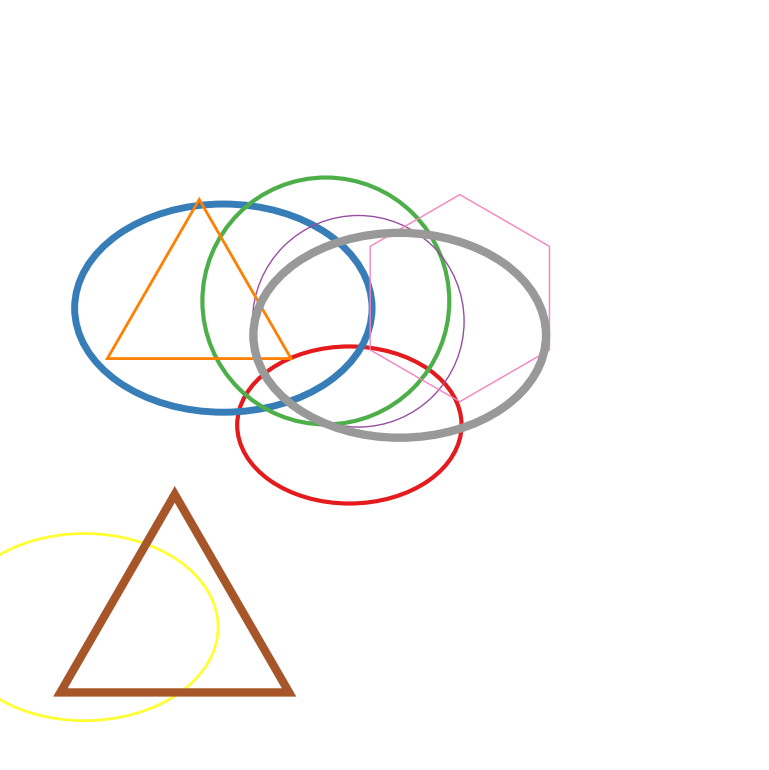[{"shape": "oval", "thickness": 1.5, "radius": 0.73, "center": [0.454, 0.448]}, {"shape": "oval", "thickness": 2.5, "radius": 0.97, "center": [0.29, 0.6]}, {"shape": "circle", "thickness": 1.5, "radius": 0.8, "center": [0.423, 0.609]}, {"shape": "circle", "thickness": 0.5, "radius": 0.69, "center": [0.465, 0.583]}, {"shape": "triangle", "thickness": 1, "radius": 0.69, "center": [0.259, 0.603]}, {"shape": "oval", "thickness": 1, "radius": 0.87, "center": [0.11, 0.186]}, {"shape": "triangle", "thickness": 3, "radius": 0.86, "center": [0.227, 0.186]}, {"shape": "hexagon", "thickness": 0.5, "radius": 0.67, "center": [0.597, 0.613]}, {"shape": "oval", "thickness": 3, "radius": 0.95, "center": [0.519, 0.565]}]